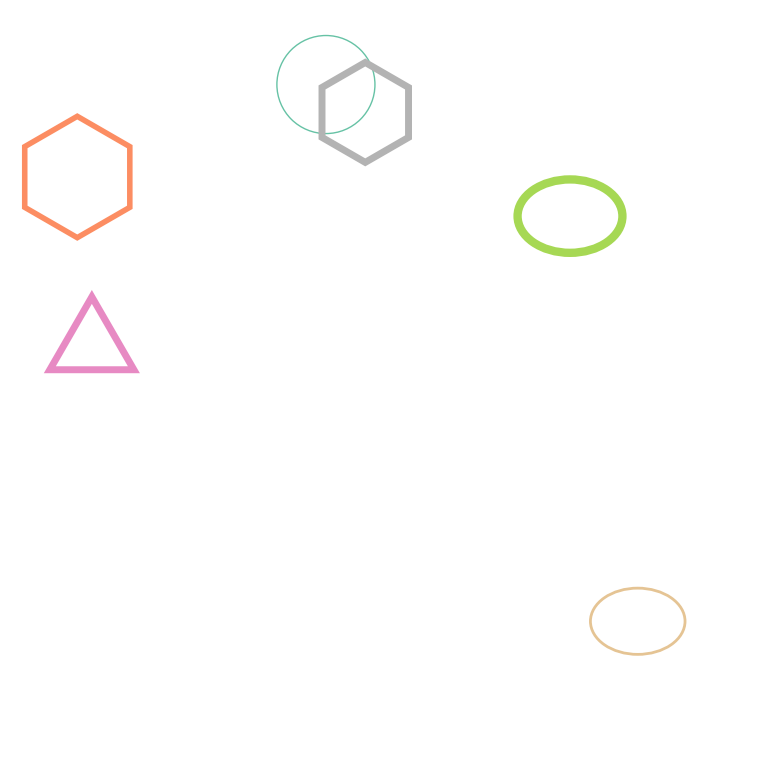[{"shape": "circle", "thickness": 0.5, "radius": 0.32, "center": [0.423, 0.89]}, {"shape": "hexagon", "thickness": 2, "radius": 0.39, "center": [0.1, 0.77]}, {"shape": "triangle", "thickness": 2.5, "radius": 0.32, "center": [0.119, 0.551]}, {"shape": "oval", "thickness": 3, "radius": 0.34, "center": [0.74, 0.719]}, {"shape": "oval", "thickness": 1, "radius": 0.31, "center": [0.828, 0.193]}, {"shape": "hexagon", "thickness": 2.5, "radius": 0.32, "center": [0.474, 0.854]}]